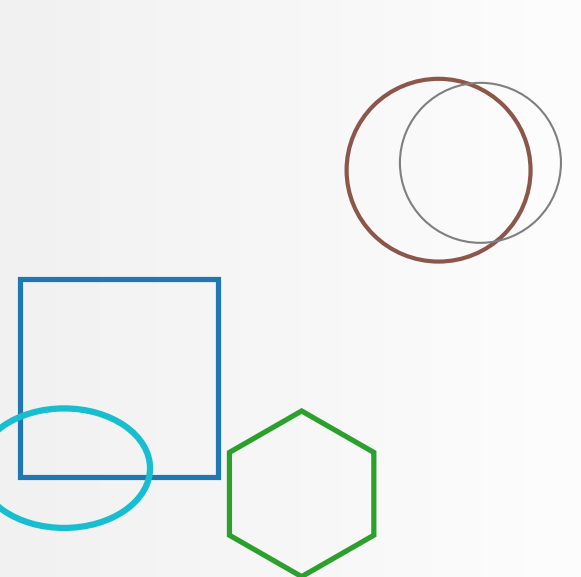[{"shape": "square", "thickness": 2.5, "radius": 0.85, "center": [0.205, 0.345]}, {"shape": "hexagon", "thickness": 2.5, "radius": 0.72, "center": [0.519, 0.144]}, {"shape": "circle", "thickness": 2, "radius": 0.79, "center": [0.755, 0.704]}, {"shape": "circle", "thickness": 1, "radius": 0.69, "center": [0.827, 0.717]}, {"shape": "oval", "thickness": 3, "radius": 0.74, "center": [0.11, 0.188]}]